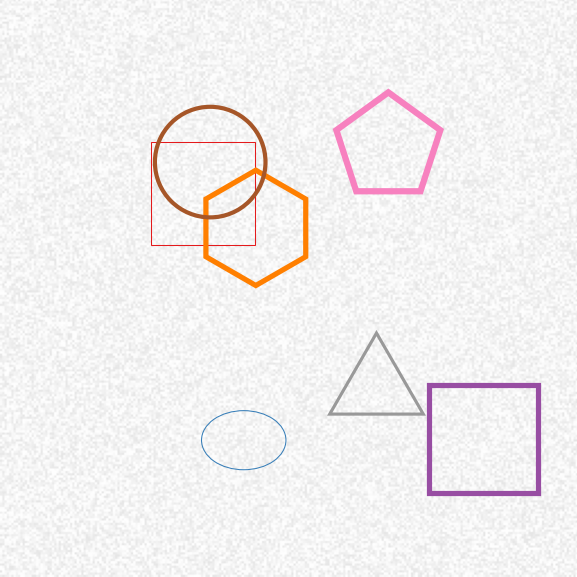[{"shape": "square", "thickness": 0.5, "radius": 0.45, "center": [0.351, 0.664]}, {"shape": "oval", "thickness": 0.5, "radius": 0.37, "center": [0.422, 0.237]}, {"shape": "square", "thickness": 2.5, "radius": 0.47, "center": [0.837, 0.239]}, {"shape": "hexagon", "thickness": 2.5, "radius": 0.5, "center": [0.443, 0.605]}, {"shape": "circle", "thickness": 2, "radius": 0.48, "center": [0.364, 0.718]}, {"shape": "pentagon", "thickness": 3, "radius": 0.47, "center": [0.672, 0.745]}, {"shape": "triangle", "thickness": 1.5, "radius": 0.47, "center": [0.652, 0.329]}]